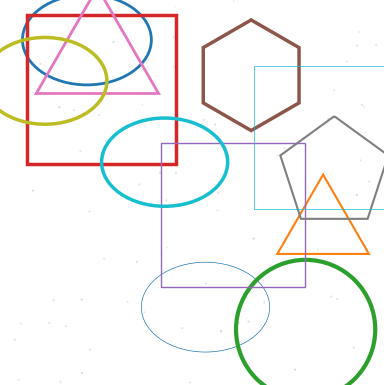[{"shape": "oval", "thickness": 0.5, "radius": 0.83, "center": [0.534, 0.202]}, {"shape": "oval", "thickness": 2, "radius": 0.84, "center": [0.226, 0.897]}, {"shape": "triangle", "thickness": 1.5, "radius": 0.69, "center": [0.839, 0.409]}, {"shape": "circle", "thickness": 3, "radius": 0.9, "center": [0.794, 0.144]}, {"shape": "square", "thickness": 2.5, "radius": 0.97, "center": [0.263, 0.768]}, {"shape": "square", "thickness": 1, "radius": 0.94, "center": [0.605, 0.441]}, {"shape": "hexagon", "thickness": 2.5, "radius": 0.72, "center": [0.652, 0.805]}, {"shape": "triangle", "thickness": 2, "radius": 0.92, "center": [0.253, 0.849]}, {"shape": "pentagon", "thickness": 1.5, "radius": 0.74, "center": [0.868, 0.551]}, {"shape": "oval", "thickness": 2.5, "radius": 0.8, "center": [0.117, 0.79]}, {"shape": "oval", "thickness": 2.5, "radius": 0.82, "center": [0.428, 0.579]}, {"shape": "square", "thickness": 0.5, "radius": 0.93, "center": [0.847, 0.644]}]